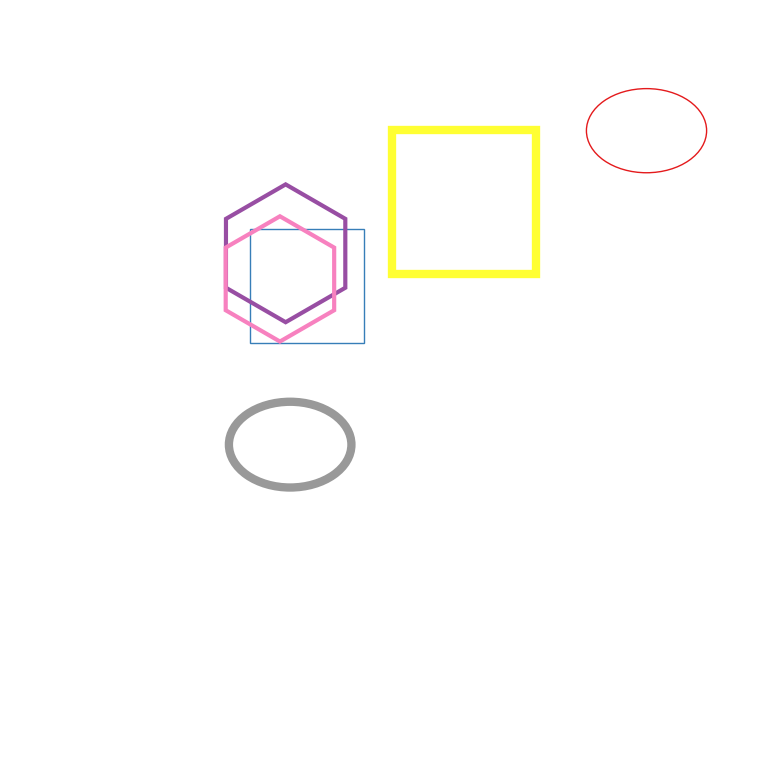[{"shape": "oval", "thickness": 0.5, "radius": 0.39, "center": [0.84, 0.83]}, {"shape": "square", "thickness": 0.5, "radius": 0.37, "center": [0.399, 0.629]}, {"shape": "hexagon", "thickness": 1.5, "radius": 0.45, "center": [0.371, 0.671]}, {"shape": "square", "thickness": 3, "radius": 0.47, "center": [0.602, 0.738]}, {"shape": "hexagon", "thickness": 1.5, "radius": 0.41, "center": [0.364, 0.638]}, {"shape": "oval", "thickness": 3, "radius": 0.4, "center": [0.377, 0.423]}]